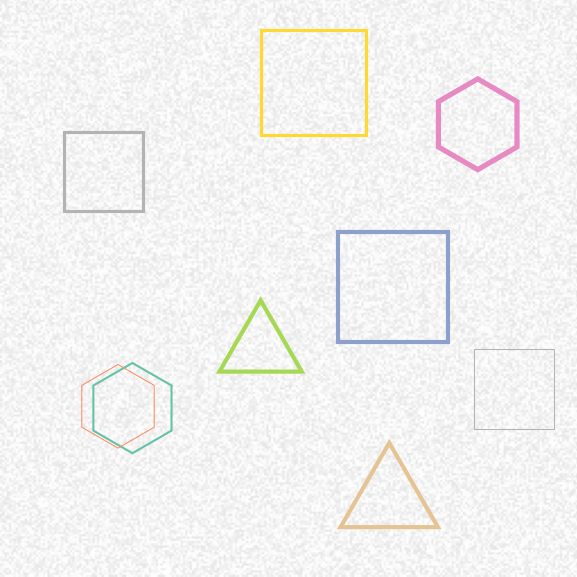[{"shape": "hexagon", "thickness": 1, "radius": 0.39, "center": [0.229, 0.292]}, {"shape": "hexagon", "thickness": 0.5, "radius": 0.36, "center": [0.204, 0.296]}, {"shape": "square", "thickness": 2, "radius": 0.47, "center": [0.681, 0.502]}, {"shape": "hexagon", "thickness": 2.5, "radius": 0.39, "center": [0.827, 0.784]}, {"shape": "triangle", "thickness": 2, "radius": 0.41, "center": [0.451, 0.397]}, {"shape": "square", "thickness": 1.5, "radius": 0.45, "center": [0.543, 0.856]}, {"shape": "triangle", "thickness": 2, "radius": 0.49, "center": [0.674, 0.135]}, {"shape": "square", "thickness": 0.5, "radius": 0.35, "center": [0.89, 0.325]}, {"shape": "square", "thickness": 1.5, "radius": 0.34, "center": [0.179, 0.702]}]